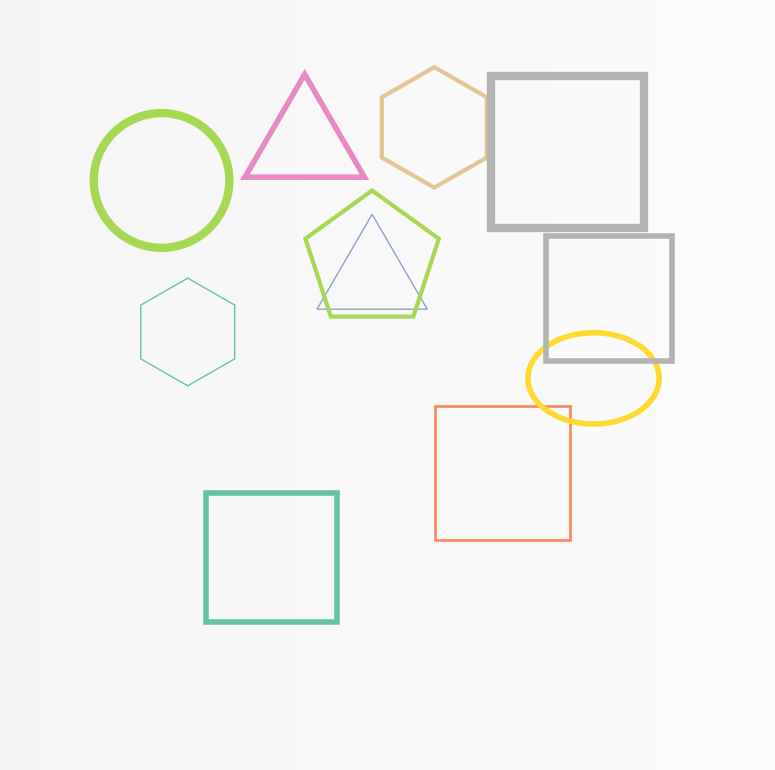[{"shape": "square", "thickness": 2, "radius": 0.42, "center": [0.35, 0.276]}, {"shape": "hexagon", "thickness": 0.5, "radius": 0.35, "center": [0.242, 0.569]}, {"shape": "square", "thickness": 1, "radius": 0.44, "center": [0.648, 0.385]}, {"shape": "triangle", "thickness": 0.5, "radius": 0.41, "center": [0.48, 0.64]}, {"shape": "triangle", "thickness": 2, "radius": 0.45, "center": [0.393, 0.814]}, {"shape": "pentagon", "thickness": 1.5, "radius": 0.45, "center": [0.48, 0.662]}, {"shape": "circle", "thickness": 3, "radius": 0.44, "center": [0.208, 0.766]}, {"shape": "oval", "thickness": 2, "radius": 0.42, "center": [0.766, 0.509]}, {"shape": "hexagon", "thickness": 1.5, "radius": 0.39, "center": [0.56, 0.835]}, {"shape": "square", "thickness": 3, "radius": 0.49, "center": [0.732, 0.803]}, {"shape": "square", "thickness": 2, "radius": 0.41, "center": [0.786, 0.613]}]